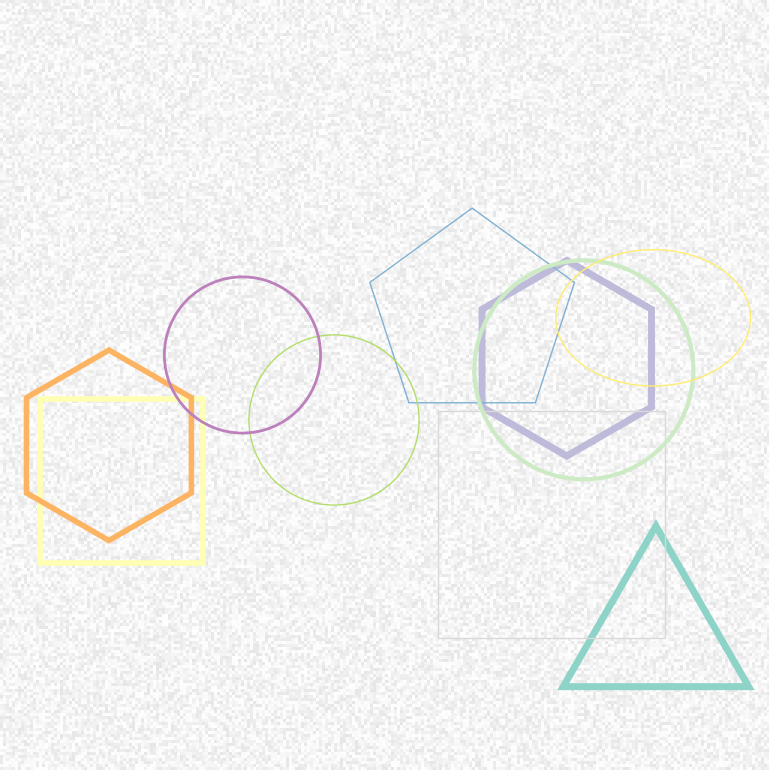[{"shape": "triangle", "thickness": 2.5, "radius": 0.7, "center": [0.852, 0.178]}, {"shape": "square", "thickness": 2, "radius": 0.53, "center": [0.158, 0.376]}, {"shape": "hexagon", "thickness": 2.5, "radius": 0.64, "center": [0.736, 0.535]}, {"shape": "pentagon", "thickness": 0.5, "radius": 0.7, "center": [0.613, 0.59]}, {"shape": "hexagon", "thickness": 2, "radius": 0.62, "center": [0.141, 0.422]}, {"shape": "circle", "thickness": 0.5, "radius": 0.55, "center": [0.434, 0.455]}, {"shape": "square", "thickness": 0.5, "radius": 0.74, "center": [0.716, 0.319]}, {"shape": "circle", "thickness": 1, "radius": 0.51, "center": [0.315, 0.539]}, {"shape": "circle", "thickness": 1.5, "radius": 0.71, "center": [0.758, 0.52]}, {"shape": "oval", "thickness": 0.5, "radius": 0.63, "center": [0.848, 0.587]}]